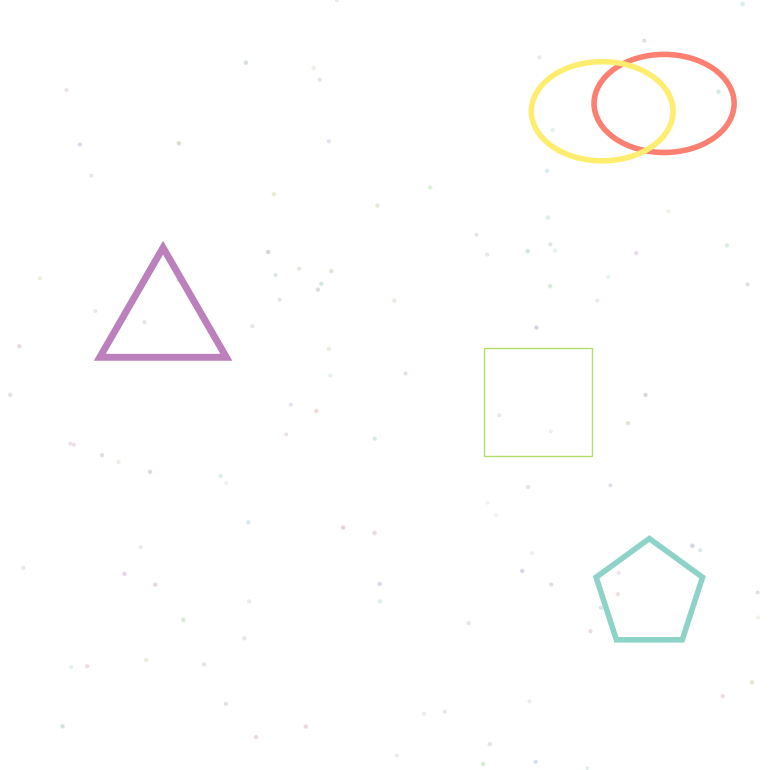[{"shape": "pentagon", "thickness": 2, "radius": 0.36, "center": [0.843, 0.228]}, {"shape": "oval", "thickness": 2, "radius": 0.45, "center": [0.862, 0.866]}, {"shape": "square", "thickness": 0.5, "radius": 0.35, "center": [0.699, 0.478]}, {"shape": "triangle", "thickness": 2.5, "radius": 0.47, "center": [0.212, 0.583]}, {"shape": "oval", "thickness": 2, "radius": 0.46, "center": [0.782, 0.856]}]